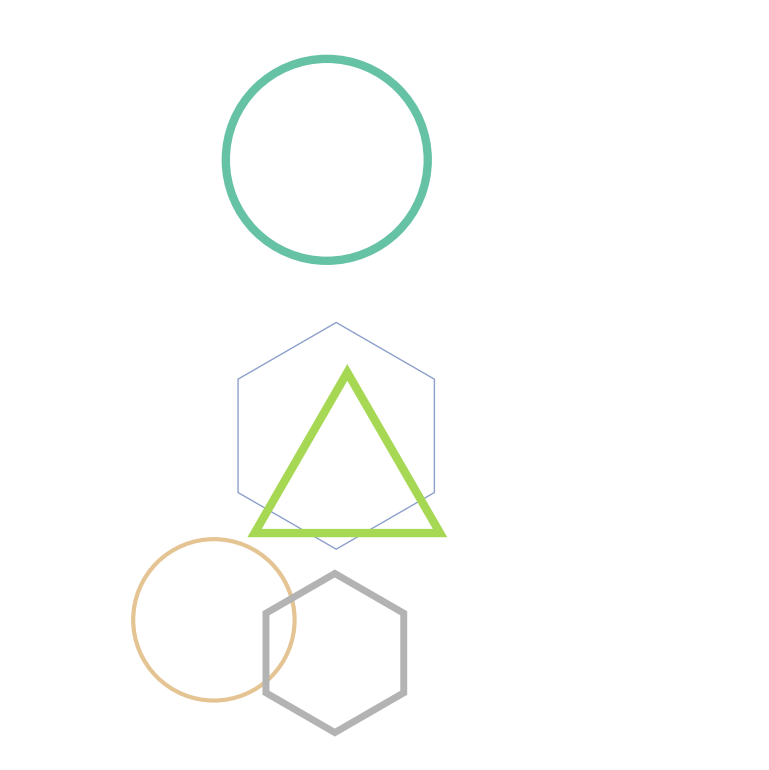[{"shape": "circle", "thickness": 3, "radius": 0.66, "center": [0.424, 0.792]}, {"shape": "hexagon", "thickness": 0.5, "radius": 0.74, "center": [0.437, 0.434]}, {"shape": "triangle", "thickness": 3, "radius": 0.7, "center": [0.451, 0.377]}, {"shape": "circle", "thickness": 1.5, "radius": 0.52, "center": [0.278, 0.195]}, {"shape": "hexagon", "thickness": 2.5, "radius": 0.52, "center": [0.435, 0.152]}]